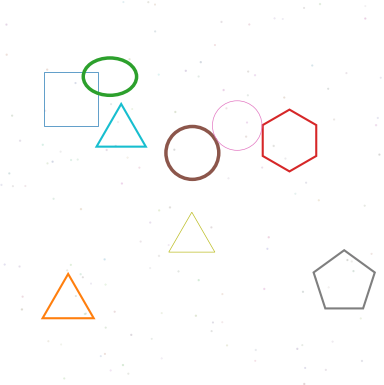[{"shape": "square", "thickness": 0.5, "radius": 0.35, "center": [0.184, 0.743]}, {"shape": "triangle", "thickness": 1.5, "radius": 0.38, "center": [0.177, 0.212]}, {"shape": "oval", "thickness": 2.5, "radius": 0.35, "center": [0.286, 0.801]}, {"shape": "hexagon", "thickness": 1.5, "radius": 0.4, "center": [0.752, 0.635]}, {"shape": "circle", "thickness": 2.5, "radius": 0.34, "center": [0.5, 0.603]}, {"shape": "circle", "thickness": 0.5, "radius": 0.32, "center": [0.616, 0.674]}, {"shape": "pentagon", "thickness": 1.5, "radius": 0.42, "center": [0.894, 0.266]}, {"shape": "triangle", "thickness": 0.5, "radius": 0.35, "center": [0.498, 0.38]}, {"shape": "triangle", "thickness": 1.5, "radius": 0.37, "center": [0.315, 0.656]}]